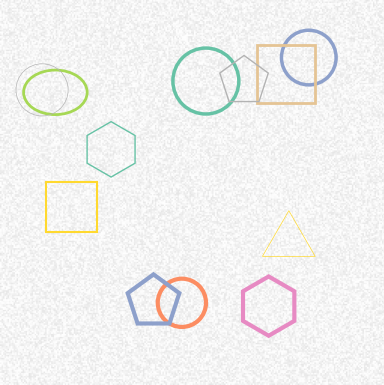[{"shape": "circle", "thickness": 2.5, "radius": 0.43, "center": [0.535, 0.79]}, {"shape": "hexagon", "thickness": 1, "radius": 0.36, "center": [0.289, 0.612]}, {"shape": "circle", "thickness": 3, "radius": 0.31, "center": [0.472, 0.213]}, {"shape": "pentagon", "thickness": 3, "radius": 0.35, "center": [0.399, 0.217]}, {"shape": "circle", "thickness": 2.5, "radius": 0.35, "center": [0.802, 0.85]}, {"shape": "hexagon", "thickness": 3, "radius": 0.38, "center": [0.698, 0.205]}, {"shape": "oval", "thickness": 2, "radius": 0.41, "center": [0.144, 0.76]}, {"shape": "triangle", "thickness": 0.5, "radius": 0.4, "center": [0.75, 0.374]}, {"shape": "square", "thickness": 1.5, "radius": 0.33, "center": [0.185, 0.463]}, {"shape": "square", "thickness": 2, "radius": 0.38, "center": [0.743, 0.808]}, {"shape": "circle", "thickness": 0.5, "radius": 0.34, "center": [0.109, 0.767]}, {"shape": "pentagon", "thickness": 1, "radius": 0.33, "center": [0.634, 0.79]}]